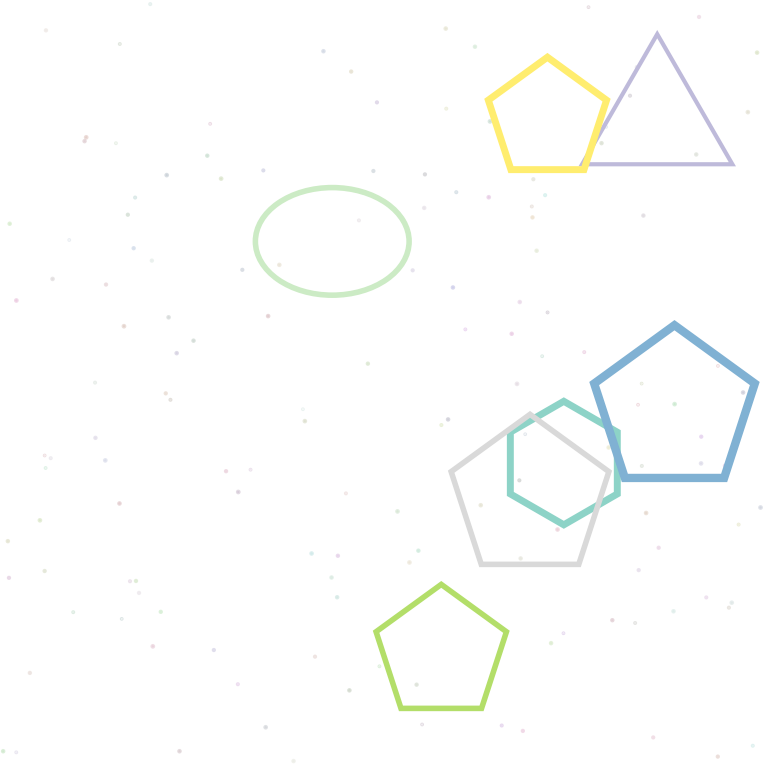[{"shape": "hexagon", "thickness": 2.5, "radius": 0.4, "center": [0.732, 0.399]}, {"shape": "triangle", "thickness": 1.5, "radius": 0.56, "center": [0.854, 0.843]}, {"shape": "pentagon", "thickness": 3, "radius": 0.55, "center": [0.876, 0.468]}, {"shape": "pentagon", "thickness": 2, "radius": 0.45, "center": [0.573, 0.152]}, {"shape": "pentagon", "thickness": 2, "radius": 0.54, "center": [0.688, 0.354]}, {"shape": "oval", "thickness": 2, "radius": 0.5, "center": [0.431, 0.687]}, {"shape": "pentagon", "thickness": 2.5, "radius": 0.4, "center": [0.711, 0.845]}]